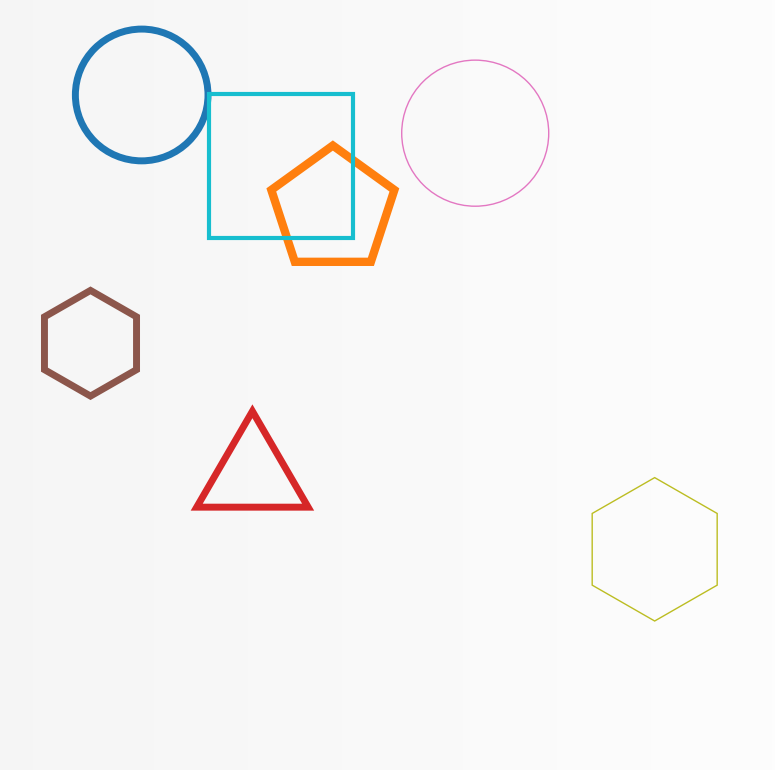[{"shape": "circle", "thickness": 2.5, "radius": 0.43, "center": [0.183, 0.877]}, {"shape": "pentagon", "thickness": 3, "radius": 0.42, "center": [0.429, 0.728]}, {"shape": "triangle", "thickness": 2.5, "radius": 0.42, "center": [0.326, 0.383]}, {"shape": "hexagon", "thickness": 2.5, "radius": 0.34, "center": [0.117, 0.554]}, {"shape": "circle", "thickness": 0.5, "radius": 0.47, "center": [0.613, 0.827]}, {"shape": "hexagon", "thickness": 0.5, "radius": 0.47, "center": [0.845, 0.287]}, {"shape": "square", "thickness": 1.5, "radius": 0.47, "center": [0.363, 0.784]}]